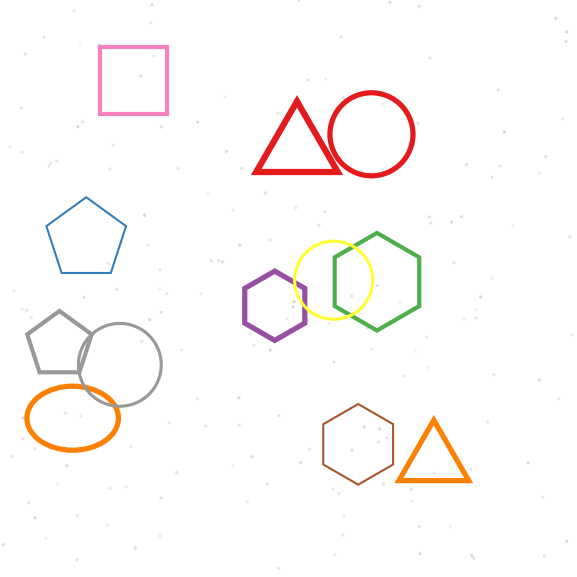[{"shape": "circle", "thickness": 2.5, "radius": 0.36, "center": [0.643, 0.767]}, {"shape": "triangle", "thickness": 3, "radius": 0.41, "center": [0.514, 0.742]}, {"shape": "pentagon", "thickness": 1, "radius": 0.36, "center": [0.149, 0.585]}, {"shape": "hexagon", "thickness": 2, "radius": 0.42, "center": [0.653, 0.511]}, {"shape": "hexagon", "thickness": 2.5, "radius": 0.3, "center": [0.476, 0.47]}, {"shape": "oval", "thickness": 2.5, "radius": 0.4, "center": [0.126, 0.275]}, {"shape": "triangle", "thickness": 2.5, "radius": 0.35, "center": [0.751, 0.202]}, {"shape": "circle", "thickness": 1.5, "radius": 0.34, "center": [0.578, 0.514]}, {"shape": "hexagon", "thickness": 1, "radius": 0.35, "center": [0.62, 0.23]}, {"shape": "square", "thickness": 2, "radius": 0.29, "center": [0.231, 0.86]}, {"shape": "pentagon", "thickness": 2, "radius": 0.29, "center": [0.103, 0.402]}, {"shape": "circle", "thickness": 1.5, "radius": 0.36, "center": [0.207, 0.367]}]